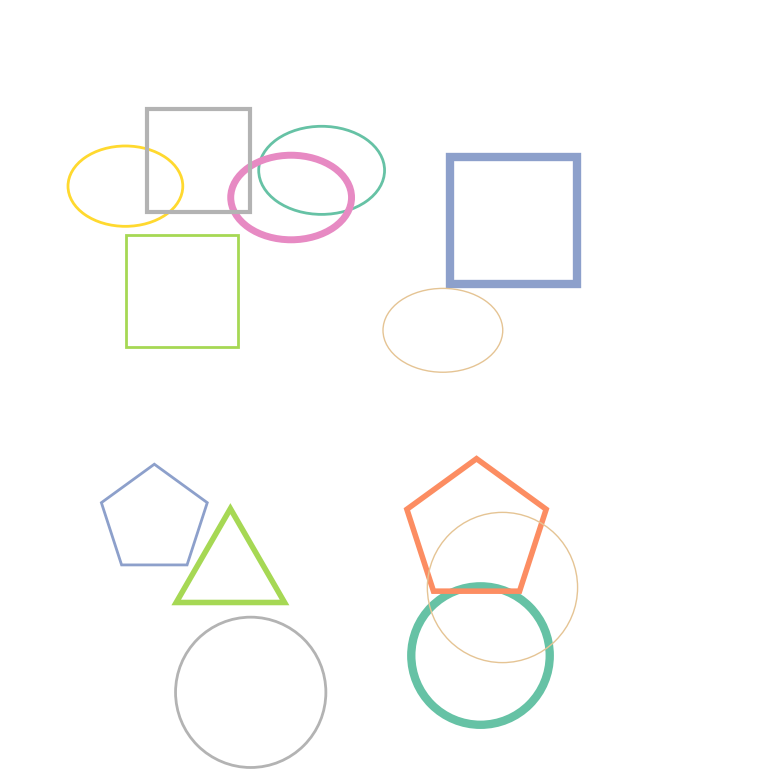[{"shape": "oval", "thickness": 1, "radius": 0.41, "center": [0.418, 0.779]}, {"shape": "circle", "thickness": 3, "radius": 0.45, "center": [0.624, 0.149]}, {"shape": "pentagon", "thickness": 2, "radius": 0.48, "center": [0.619, 0.309]}, {"shape": "square", "thickness": 3, "radius": 0.41, "center": [0.667, 0.714]}, {"shape": "pentagon", "thickness": 1, "radius": 0.36, "center": [0.2, 0.325]}, {"shape": "oval", "thickness": 2.5, "radius": 0.39, "center": [0.378, 0.743]}, {"shape": "triangle", "thickness": 2, "radius": 0.41, "center": [0.299, 0.258]}, {"shape": "square", "thickness": 1, "radius": 0.36, "center": [0.237, 0.622]}, {"shape": "oval", "thickness": 1, "radius": 0.37, "center": [0.163, 0.758]}, {"shape": "circle", "thickness": 0.5, "radius": 0.49, "center": [0.653, 0.237]}, {"shape": "oval", "thickness": 0.5, "radius": 0.39, "center": [0.575, 0.571]}, {"shape": "square", "thickness": 1.5, "radius": 0.33, "center": [0.258, 0.792]}, {"shape": "circle", "thickness": 1, "radius": 0.49, "center": [0.326, 0.101]}]